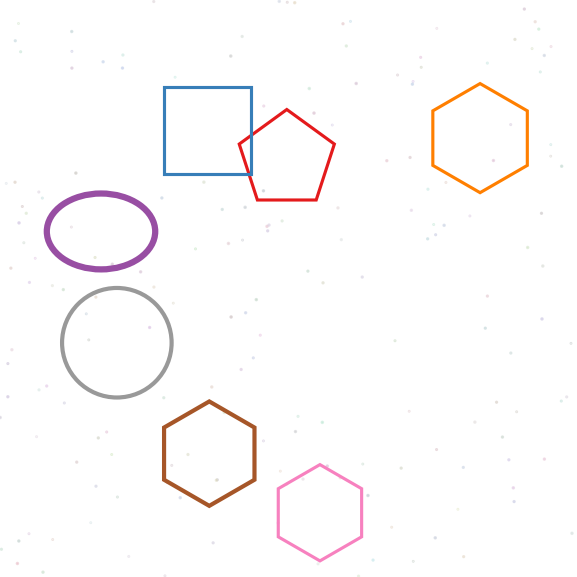[{"shape": "pentagon", "thickness": 1.5, "radius": 0.43, "center": [0.497, 0.723]}, {"shape": "square", "thickness": 1.5, "radius": 0.38, "center": [0.359, 0.773]}, {"shape": "oval", "thickness": 3, "radius": 0.47, "center": [0.175, 0.598]}, {"shape": "hexagon", "thickness": 1.5, "radius": 0.47, "center": [0.831, 0.76]}, {"shape": "hexagon", "thickness": 2, "radius": 0.45, "center": [0.362, 0.214]}, {"shape": "hexagon", "thickness": 1.5, "radius": 0.42, "center": [0.554, 0.111]}, {"shape": "circle", "thickness": 2, "radius": 0.47, "center": [0.202, 0.406]}]